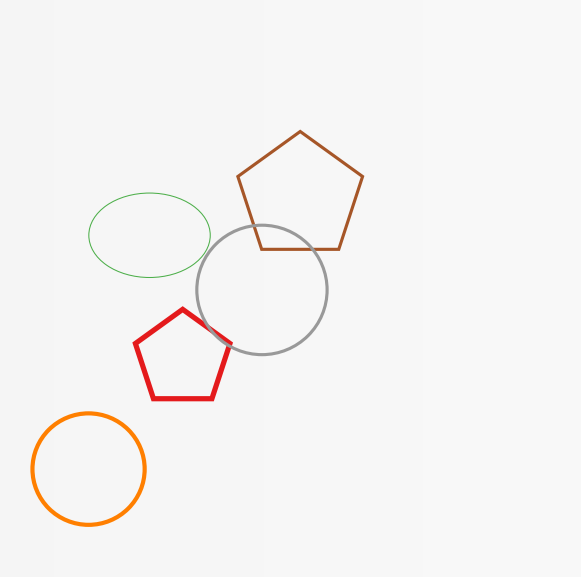[{"shape": "pentagon", "thickness": 2.5, "radius": 0.43, "center": [0.314, 0.378]}, {"shape": "oval", "thickness": 0.5, "radius": 0.52, "center": [0.257, 0.592]}, {"shape": "circle", "thickness": 2, "radius": 0.48, "center": [0.152, 0.187]}, {"shape": "pentagon", "thickness": 1.5, "radius": 0.56, "center": [0.517, 0.659]}, {"shape": "circle", "thickness": 1.5, "radius": 0.56, "center": [0.451, 0.497]}]